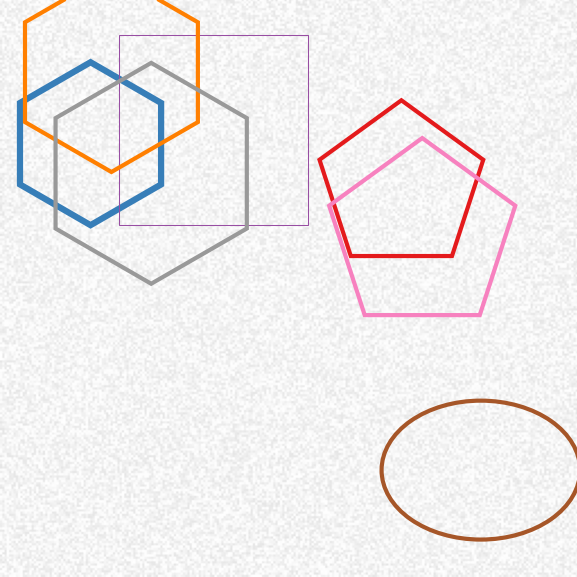[{"shape": "pentagon", "thickness": 2, "radius": 0.75, "center": [0.695, 0.676]}, {"shape": "hexagon", "thickness": 3, "radius": 0.71, "center": [0.157, 0.75]}, {"shape": "square", "thickness": 0.5, "radius": 0.82, "center": [0.37, 0.774]}, {"shape": "hexagon", "thickness": 2, "radius": 0.86, "center": [0.193, 0.874]}, {"shape": "oval", "thickness": 2, "radius": 0.86, "center": [0.833, 0.185]}, {"shape": "pentagon", "thickness": 2, "radius": 0.85, "center": [0.731, 0.591]}, {"shape": "hexagon", "thickness": 2, "radius": 0.96, "center": [0.262, 0.699]}]